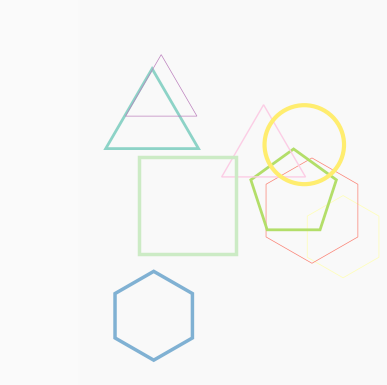[{"shape": "triangle", "thickness": 2, "radius": 0.69, "center": [0.393, 0.683]}, {"shape": "hexagon", "thickness": 0.5, "radius": 0.53, "center": [0.885, 0.385]}, {"shape": "hexagon", "thickness": 0.5, "radius": 0.68, "center": [0.805, 0.453]}, {"shape": "hexagon", "thickness": 2.5, "radius": 0.58, "center": [0.397, 0.18]}, {"shape": "pentagon", "thickness": 2, "radius": 0.58, "center": [0.758, 0.497]}, {"shape": "triangle", "thickness": 1, "radius": 0.62, "center": [0.68, 0.603]}, {"shape": "triangle", "thickness": 0.5, "radius": 0.53, "center": [0.416, 0.752]}, {"shape": "square", "thickness": 2.5, "radius": 0.63, "center": [0.484, 0.466]}, {"shape": "circle", "thickness": 3, "radius": 0.51, "center": [0.785, 0.624]}]